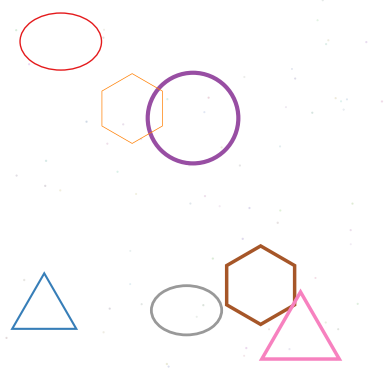[{"shape": "oval", "thickness": 1, "radius": 0.53, "center": [0.158, 0.892]}, {"shape": "triangle", "thickness": 1.5, "radius": 0.48, "center": [0.115, 0.194]}, {"shape": "circle", "thickness": 3, "radius": 0.59, "center": [0.501, 0.693]}, {"shape": "hexagon", "thickness": 0.5, "radius": 0.45, "center": [0.343, 0.718]}, {"shape": "hexagon", "thickness": 2.5, "radius": 0.51, "center": [0.677, 0.259]}, {"shape": "triangle", "thickness": 2.5, "radius": 0.58, "center": [0.781, 0.126]}, {"shape": "oval", "thickness": 2, "radius": 0.46, "center": [0.484, 0.194]}]